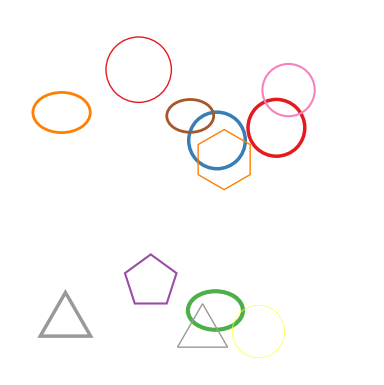[{"shape": "circle", "thickness": 1, "radius": 0.42, "center": [0.36, 0.819]}, {"shape": "circle", "thickness": 2.5, "radius": 0.37, "center": [0.718, 0.668]}, {"shape": "circle", "thickness": 2.5, "radius": 0.37, "center": [0.564, 0.635]}, {"shape": "oval", "thickness": 3, "radius": 0.36, "center": [0.56, 0.194]}, {"shape": "pentagon", "thickness": 1.5, "radius": 0.35, "center": [0.392, 0.269]}, {"shape": "hexagon", "thickness": 1, "radius": 0.39, "center": [0.582, 0.585]}, {"shape": "oval", "thickness": 2, "radius": 0.37, "center": [0.16, 0.708]}, {"shape": "circle", "thickness": 0.5, "radius": 0.34, "center": [0.671, 0.139]}, {"shape": "oval", "thickness": 2, "radius": 0.3, "center": [0.494, 0.699]}, {"shape": "circle", "thickness": 1.5, "radius": 0.34, "center": [0.75, 0.766]}, {"shape": "triangle", "thickness": 1, "radius": 0.38, "center": [0.526, 0.136]}, {"shape": "triangle", "thickness": 2.5, "radius": 0.38, "center": [0.17, 0.165]}]